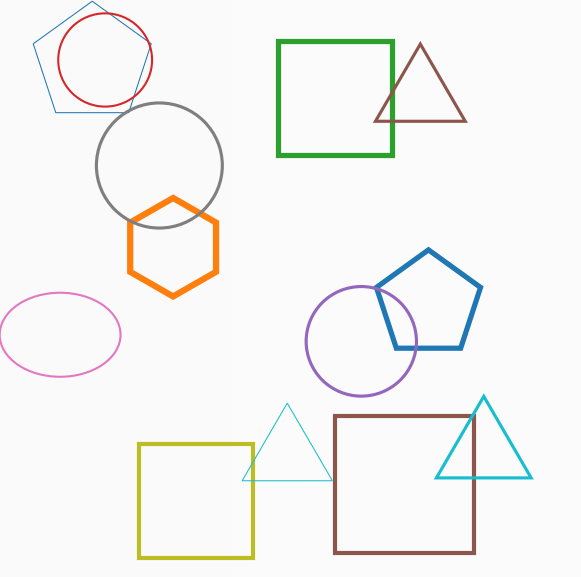[{"shape": "pentagon", "thickness": 2.5, "radius": 0.47, "center": [0.737, 0.472]}, {"shape": "pentagon", "thickness": 0.5, "radius": 0.53, "center": [0.159, 0.89]}, {"shape": "hexagon", "thickness": 3, "radius": 0.43, "center": [0.298, 0.571]}, {"shape": "square", "thickness": 2.5, "radius": 0.49, "center": [0.576, 0.829]}, {"shape": "circle", "thickness": 1, "radius": 0.4, "center": [0.181, 0.895]}, {"shape": "circle", "thickness": 1.5, "radius": 0.47, "center": [0.622, 0.408]}, {"shape": "square", "thickness": 2, "radius": 0.59, "center": [0.696, 0.16]}, {"shape": "triangle", "thickness": 1.5, "radius": 0.45, "center": [0.723, 0.834]}, {"shape": "oval", "thickness": 1, "radius": 0.52, "center": [0.103, 0.419]}, {"shape": "circle", "thickness": 1.5, "radius": 0.54, "center": [0.274, 0.713]}, {"shape": "square", "thickness": 2, "radius": 0.49, "center": [0.337, 0.131]}, {"shape": "triangle", "thickness": 1.5, "radius": 0.47, "center": [0.832, 0.219]}, {"shape": "triangle", "thickness": 0.5, "radius": 0.45, "center": [0.494, 0.211]}]